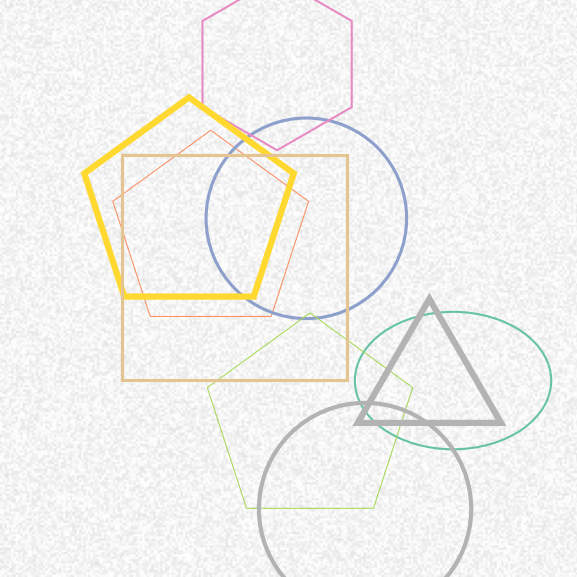[{"shape": "oval", "thickness": 1, "radius": 0.85, "center": [0.784, 0.34]}, {"shape": "pentagon", "thickness": 0.5, "radius": 0.89, "center": [0.365, 0.595]}, {"shape": "circle", "thickness": 1.5, "radius": 0.87, "center": [0.53, 0.621]}, {"shape": "hexagon", "thickness": 1, "radius": 0.75, "center": [0.48, 0.888]}, {"shape": "pentagon", "thickness": 0.5, "radius": 0.93, "center": [0.537, 0.27]}, {"shape": "pentagon", "thickness": 3, "radius": 0.95, "center": [0.327, 0.64]}, {"shape": "square", "thickness": 1.5, "radius": 0.97, "center": [0.406, 0.536]}, {"shape": "triangle", "thickness": 3, "radius": 0.72, "center": [0.743, 0.338]}, {"shape": "circle", "thickness": 2, "radius": 0.92, "center": [0.632, 0.118]}]